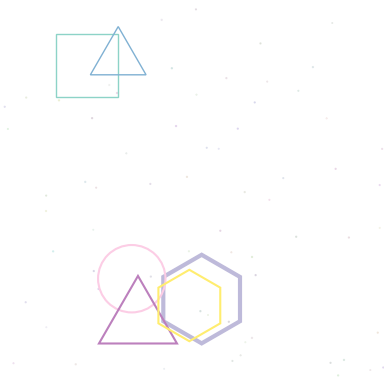[{"shape": "square", "thickness": 1, "radius": 0.41, "center": [0.226, 0.831]}, {"shape": "hexagon", "thickness": 3, "radius": 0.58, "center": [0.524, 0.223]}, {"shape": "triangle", "thickness": 1, "radius": 0.42, "center": [0.307, 0.847]}, {"shape": "circle", "thickness": 1.5, "radius": 0.44, "center": [0.342, 0.276]}, {"shape": "triangle", "thickness": 1.5, "radius": 0.59, "center": [0.358, 0.166]}, {"shape": "hexagon", "thickness": 1.5, "radius": 0.46, "center": [0.492, 0.206]}]